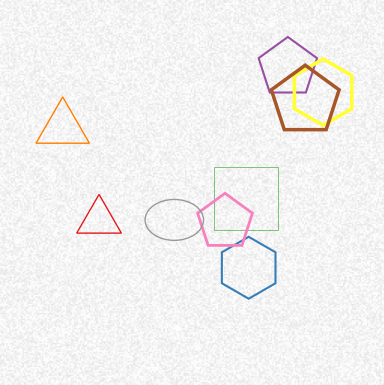[{"shape": "triangle", "thickness": 1, "radius": 0.33, "center": [0.257, 0.428]}, {"shape": "hexagon", "thickness": 1.5, "radius": 0.4, "center": [0.646, 0.305]}, {"shape": "square", "thickness": 0.5, "radius": 0.41, "center": [0.639, 0.484]}, {"shape": "pentagon", "thickness": 1.5, "radius": 0.4, "center": [0.748, 0.824]}, {"shape": "triangle", "thickness": 1, "radius": 0.4, "center": [0.163, 0.668]}, {"shape": "hexagon", "thickness": 2.5, "radius": 0.43, "center": [0.839, 0.761]}, {"shape": "pentagon", "thickness": 2.5, "radius": 0.46, "center": [0.793, 0.738]}, {"shape": "pentagon", "thickness": 2, "radius": 0.37, "center": [0.585, 0.423]}, {"shape": "oval", "thickness": 1, "radius": 0.38, "center": [0.453, 0.429]}]